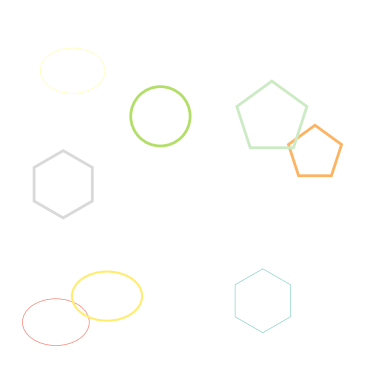[{"shape": "hexagon", "thickness": 0.5, "radius": 0.42, "center": [0.683, 0.219]}, {"shape": "oval", "thickness": 0.5, "radius": 0.42, "center": [0.189, 0.816]}, {"shape": "oval", "thickness": 0.5, "radius": 0.43, "center": [0.145, 0.163]}, {"shape": "pentagon", "thickness": 2, "radius": 0.36, "center": [0.818, 0.602]}, {"shape": "circle", "thickness": 2, "radius": 0.39, "center": [0.417, 0.698]}, {"shape": "hexagon", "thickness": 2, "radius": 0.44, "center": [0.164, 0.521]}, {"shape": "pentagon", "thickness": 2, "radius": 0.48, "center": [0.706, 0.694]}, {"shape": "oval", "thickness": 1.5, "radius": 0.46, "center": [0.278, 0.231]}]